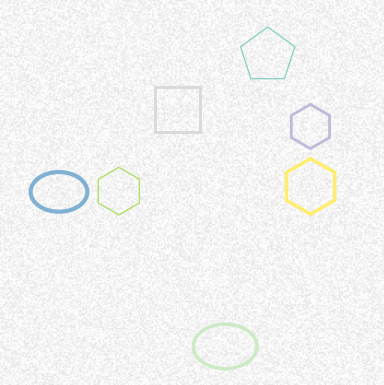[{"shape": "pentagon", "thickness": 1, "radius": 0.37, "center": [0.695, 0.856]}, {"shape": "hexagon", "thickness": 2, "radius": 0.29, "center": [0.806, 0.671]}, {"shape": "oval", "thickness": 3, "radius": 0.37, "center": [0.153, 0.502]}, {"shape": "hexagon", "thickness": 1, "radius": 0.31, "center": [0.309, 0.504]}, {"shape": "square", "thickness": 2, "radius": 0.29, "center": [0.461, 0.715]}, {"shape": "oval", "thickness": 2.5, "radius": 0.41, "center": [0.585, 0.1]}, {"shape": "hexagon", "thickness": 2.5, "radius": 0.36, "center": [0.807, 0.516]}]